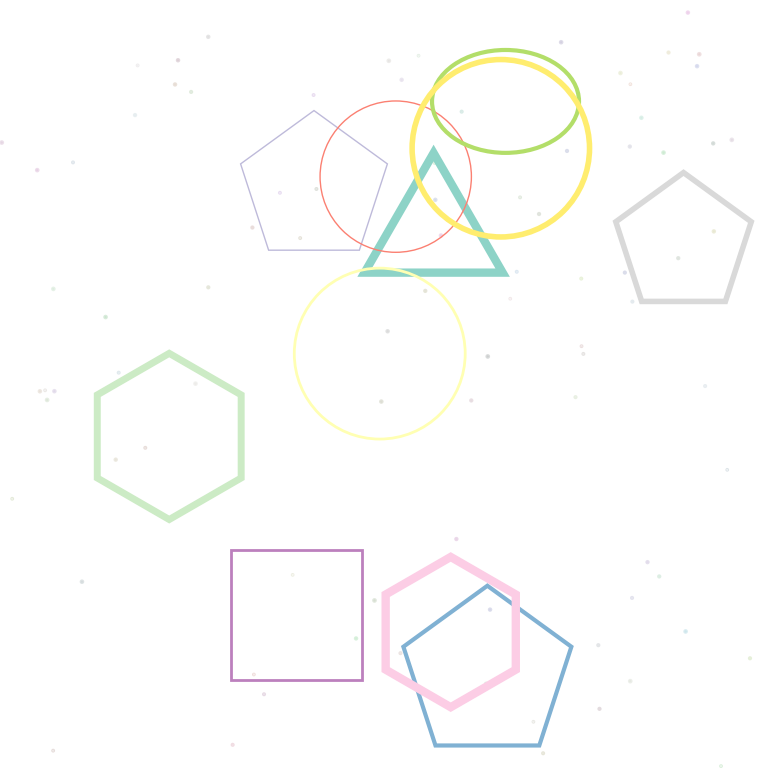[{"shape": "triangle", "thickness": 3, "radius": 0.52, "center": [0.563, 0.698]}, {"shape": "circle", "thickness": 1, "radius": 0.55, "center": [0.493, 0.541]}, {"shape": "pentagon", "thickness": 0.5, "radius": 0.5, "center": [0.408, 0.756]}, {"shape": "circle", "thickness": 0.5, "radius": 0.49, "center": [0.514, 0.771]}, {"shape": "pentagon", "thickness": 1.5, "radius": 0.57, "center": [0.633, 0.125]}, {"shape": "oval", "thickness": 1.5, "radius": 0.48, "center": [0.657, 0.868]}, {"shape": "hexagon", "thickness": 3, "radius": 0.49, "center": [0.585, 0.179]}, {"shape": "pentagon", "thickness": 2, "radius": 0.46, "center": [0.888, 0.683]}, {"shape": "square", "thickness": 1, "radius": 0.42, "center": [0.385, 0.201]}, {"shape": "hexagon", "thickness": 2.5, "radius": 0.54, "center": [0.22, 0.433]}, {"shape": "circle", "thickness": 2, "radius": 0.58, "center": [0.65, 0.807]}]